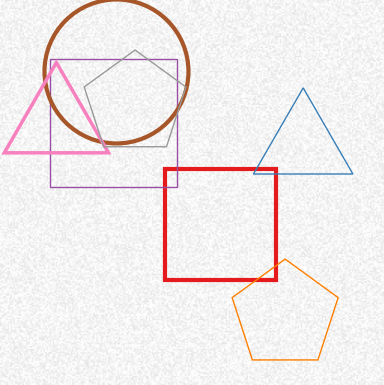[{"shape": "square", "thickness": 3, "radius": 0.72, "center": [0.572, 0.417]}, {"shape": "triangle", "thickness": 1, "radius": 0.75, "center": [0.787, 0.623]}, {"shape": "square", "thickness": 1, "radius": 0.82, "center": [0.296, 0.681]}, {"shape": "pentagon", "thickness": 1, "radius": 0.72, "center": [0.741, 0.182]}, {"shape": "circle", "thickness": 3, "radius": 0.93, "center": [0.303, 0.814]}, {"shape": "triangle", "thickness": 2.5, "radius": 0.78, "center": [0.147, 0.681]}, {"shape": "pentagon", "thickness": 1, "radius": 0.69, "center": [0.351, 0.731]}]